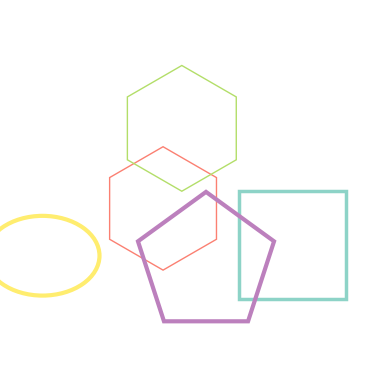[{"shape": "square", "thickness": 2.5, "radius": 0.7, "center": [0.76, 0.363]}, {"shape": "hexagon", "thickness": 1, "radius": 0.8, "center": [0.424, 0.459]}, {"shape": "hexagon", "thickness": 1, "radius": 0.82, "center": [0.472, 0.667]}, {"shape": "pentagon", "thickness": 3, "radius": 0.93, "center": [0.535, 0.316]}, {"shape": "oval", "thickness": 3, "radius": 0.74, "center": [0.11, 0.336]}]